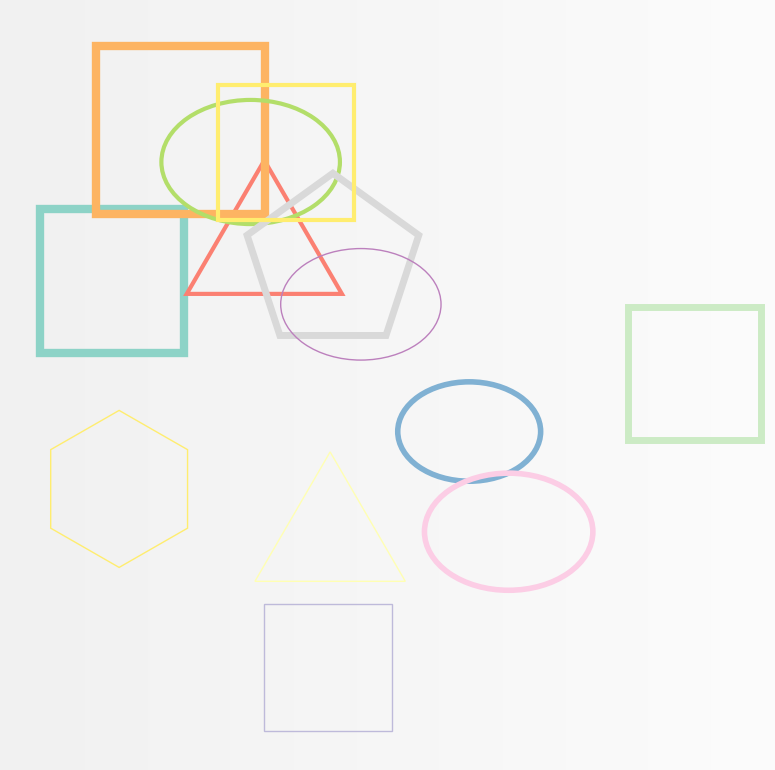[{"shape": "square", "thickness": 3, "radius": 0.47, "center": [0.145, 0.635]}, {"shape": "triangle", "thickness": 0.5, "radius": 0.56, "center": [0.426, 0.301]}, {"shape": "square", "thickness": 0.5, "radius": 0.41, "center": [0.423, 0.133]}, {"shape": "triangle", "thickness": 1.5, "radius": 0.58, "center": [0.341, 0.676]}, {"shape": "oval", "thickness": 2, "radius": 0.46, "center": [0.605, 0.44]}, {"shape": "square", "thickness": 3, "radius": 0.54, "center": [0.233, 0.831]}, {"shape": "oval", "thickness": 1.5, "radius": 0.58, "center": [0.323, 0.79]}, {"shape": "oval", "thickness": 2, "radius": 0.54, "center": [0.656, 0.309]}, {"shape": "pentagon", "thickness": 2.5, "radius": 0.58, "center": [0.43, 0.659]}, {"shape": "oval", "thickness": 0.5, "radius": 0.52, "center": [0.466, 0.605]}, {"shape": "square", "thickness": 2.5, "radius": 0.43, "center": [0.896, 0.515]}, {"shape": "hexagon", "thickness": 0.5, "radius": 0.51, "center": [0.154, 0.365]}, {"shape": "square", "thickness": 1.5, "radius": 0.44, "center": [0.369, 0.802]}]